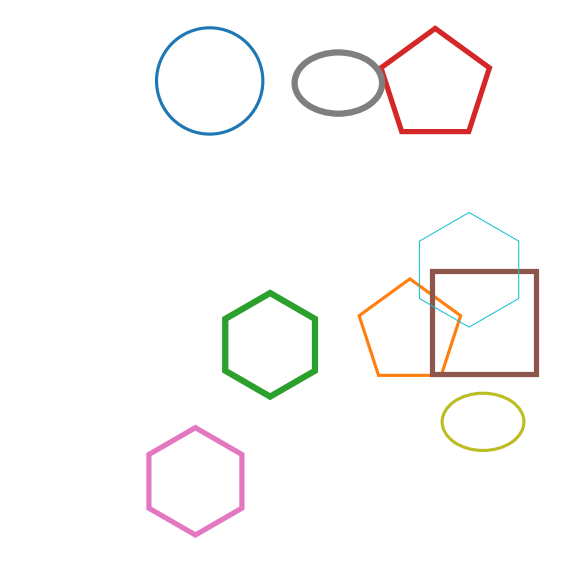[{"shape": "circle", "thickness": 1.5, "radius": 0.46, "center": [0.363, 0.859]}, {"shape": "pentagon", "thickness": 1.5, "radius": 0.46, "center": [0.71, 0.424]}, {"shape": "hexagon", "thickness": 3, "radius": 0.45, "center": [0.468, 0.402]}, {"shape": "pentagon", "thickness": 2.5, "radius": 0.49, "center": [0.754, 0.851]}, {"shape": "square", "thickness": 2.5, "radius": 0.45, "center": [0.838, 0.441]}, {"shape": "hexagon", "thickness": 2.5, "radius": 0.46, "center": [0.338, 0.166]}, {"shape": "oval", "thickness": 3, "radius": 0.38, "center": [0.586, 0.855]}, {"shape": "oval", "thickness": 1.5, "radius": 0.35, "center": [0.836, 0.269]}, {"shape": "hexagon", "thickness": 0.5, "radius": 0.5, "center": [0.812, 0.532]}]